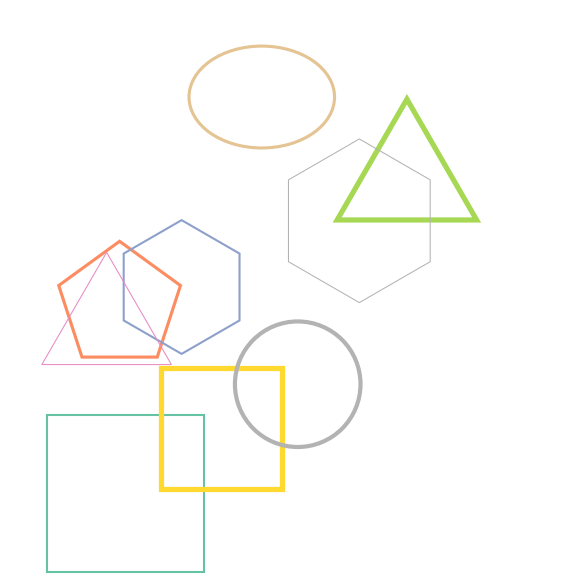[{"shape": "square", "thickness": 1, "radius": 0.68, "center": [0.218, 0.145]}, {"shape": "pentagon", "thickness": 1.5, "radius": 0.55, "center": [0.207, 0.47]}, {"shape": "hexagon", "thickness": 1, "radius": 0.58, "center": [0.314, 0.502]}, {"shape": "triangle", "thickness": 0.5, "radius": 0.65, "center": [0.185, 0.433]}, {"shape": "triangle", "thickness": 2.5, "radius": 0.7, "center": [0.705, 0.688]}, {"shape": "square", "thickness": 2.5, "radius": 0.52, "center": [0.384, 0.258]}, {"shape": "oval", "thickness": 1.5, "radius": 0.63, "center": [0.453, 0.831]}, {"shape": "circle", "thickness": 2, "radius": 0.54, "center": [0.516, 0.334]}, {"shape": "hexagon", "thickness": 0.5, "radius": 0.71, "center": [0.622, 0.617]}]